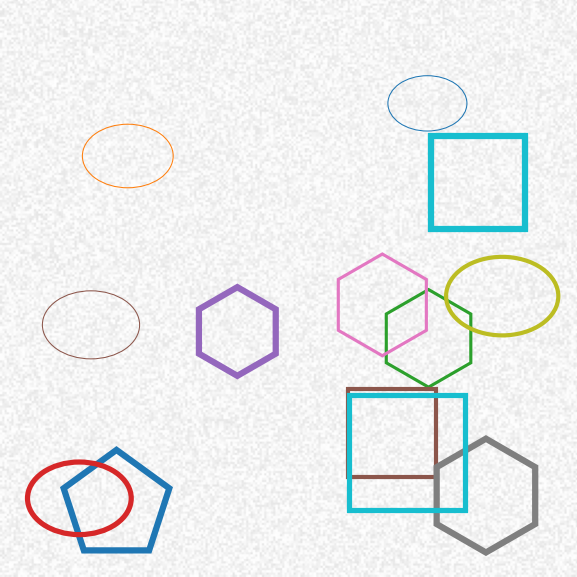[{"shape": "pentagon", "thickness": 3, "radius": 0.48, "center": [0.202, 0.124]}, {"shape": "oval", "thickness": 0.5, "radius": 0.34, "center": [0.74, 0.82]}, {"shape": "oval", "thickness": 0.5, "radius": 0.39, "center": [0.221, 0.729]}, {"shape": "hexagon", "thickness": 1.5, "radius": 0.42, "center": [0.742, 0.413]}, {"shape": "oval", "thickness": 2.5, "radius": 0.45, "center": [0.137, 0.136]}, {"shape": "hexagon", "thickness": 3, "radius": 0.38, "center": [0.411, 0.425]}, {"shape": "oval", "thickness": 0.5, "radius": 0.42, "center": [0.158, 0.437]}, {"shape": "square", "thickness": 2, "radius": 0.38, "center": [0.679, 0.25]}, {"shape": "hexagon", "thickness": 1.5, "radius": 0.44, "center": [0.662, 0.471]}, {"shape": "hexagon", "thickness": 3, "radius": 0.49, "center": [0.841, 0.141]}, {"shape": "oval", "thickness": 2, "radius": 0.49, "center": [0.87, 0.486]}, {"shape": "square", "thickness": 3, "radius": 0.41, "center": [0.828, 0.683]}, {"shape": "square", "thickness": 2.5, "radius": 0.5, "center": [0.705, 0.216]}]